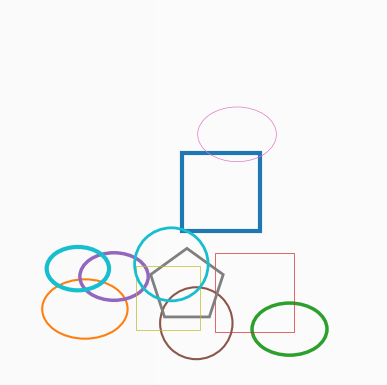[{"shape": "square", "thickness": 3, "radius": 0.5, "center": [0.57, 0.501]}, {"shape": "oval", "thickness": 1.5, "radius": 0.55, "center": [0.219, 0.197]}, {"shape": "oval", "thickness": 2.5, "radius": 0.48, "center": [0.747, 0.145]}, {"shape": "square", "thickness": 0.5, "radius": 0.52, "center": [0.657, 0.241]}, {"shape": "oval", "thickness": 2.5, "radius": 0.44, "center": [0.294, 0.282]}, {"shape": "circle", "thickness": 1.5, "radius": 0.47, "center": [0.507, 0.16]}, {"shape": "oval", "thickness": 0.5, "radius": 0.51, "center": [0.612, 0.651]}, {"shape": "pentagon", "thickness": 2, "radius": 0.49, "center": [0.482, 0.256]}, {"shape": "square", "thickness": 0.5, "radius": 0.42, "center": [0.433, 0.226]}, {"shape": "oval", "thickness": 3, "radius": 0.4, "center": [0.201, 0.302]}, {"shape": "circle", "thickness": 2, "radius": 0.47, "center": [0.442, 0.313]}]